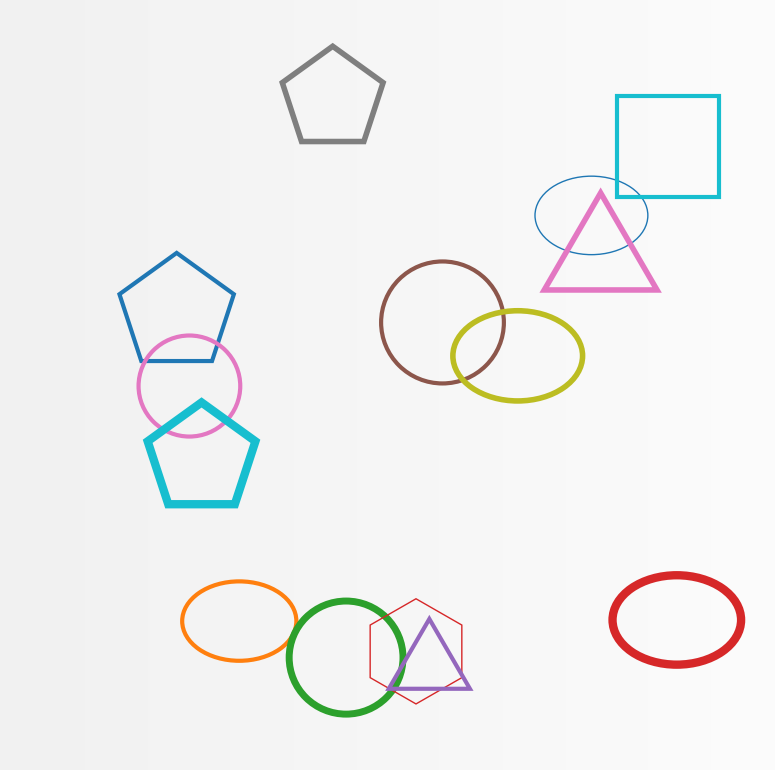[{"shape": "pentagon", "thickness": 1.5, "radius": 0.39, "center": [0.228, 0.594]}, {"shape": "oval", "thickness": 0.5, "radius": 0.36, "center": [0.763, 0.72]}, {"shape": "oval", "thickness": 1.5, "radius": 0.37, "center": [0.309, 0.193]}, {"shape": "circle", "thickness": 2.5, "radius": 0.37, "center": [0.447, 0.146]}, {"shape": "hexagon", "thickness": 0.5, "radius": 0.34, "center": [0.537, 0.154]}, {"shape": "oval", "thickness": 3, "radius": 0.41, "center": [0.873, 0.195]}, {"shape": "triangle", "thickness": 1.5, "radius": 0.3, "center": [0.554, 0.136]}, {"shape": "circle", "thickness": 1.5, "radius": 0.4, "center": [0.571, 0.581]}, {"shape": "triangle", "thickness": 2, "radius": 0.42, "center": [0.775, 0.665]}, {"shape": "circle", "thickness": 1.5, "radius": 0.33, "center": [0.244, 0.499]}, {"shape": "pentagon", "thickness": 2, "radius": 0.34, "center": [0.429, 0.872]}, {"shape": "oval", "thickness": 2, "radius": 0.42, "center": [0.668, 0.538]}, {"shape": "pentagon", "thickness": 3, "radius": 0.37, "center": [0.26, 0.404]}, {"shape": "square", "thickness": 1.5, "radius": 0.33, "center": [0.862, 0.81]}]